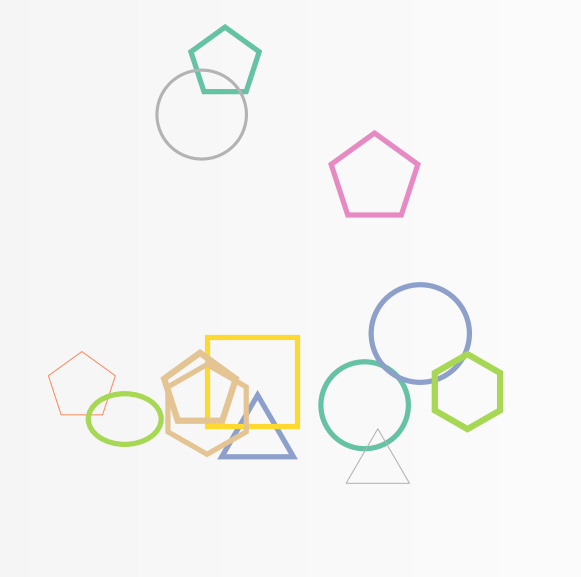[{"shape": "pentagon", "thickness": 2.5, "radius": 0.31, "center": [0.387, 0.89]}, {"shape": "circle", "thickness": 2.5, "radius": 0.38, "center": [0.627, 0.297]}, {"shape": "pentagon", "thickness": 0.5, "radius": 0.3, "center": [0.141, 0.33]}, {"shape": "triangle", "thickness": 2.5, "radius": 0.36, "center": [0.443, 0.244]}, {"shape": "circle", "thickness": 2.5, "radius": 0.42, "center": [0.723, 0.422]}, {"shape": "pentagon", "thickness": 2.5, "radius": 0.39, "center": [0.644, 0.69]}, {"shape": "hexagon", "thickness": 3, "radius": 0.32, "center": [0.804, 0.321]}, {"shape": "oval", "thickness": 2.5, "radius": 0.31, "center": [0.215, 0.274]}, {"shape": "square", "thickness": 2.5, "radius": 0.38, "center": [0.433, 0.338]}, {"shape": "pentagon", "thickness": 3, "radius": 0.32, "center": [0.344, 0.323]}, {"shape": "hexagon", "thickness": 2.5, "radius": 0.39, "center": [0.356, 0.29]}, {"shape": "triangle", "thickness": 0.5, "radius": 0.31, "center": [0.65, 0.194]}, {"shape": "circle", "thickness": 1.5, "radius": 0.38, "center": [0.347, 0.801]}]